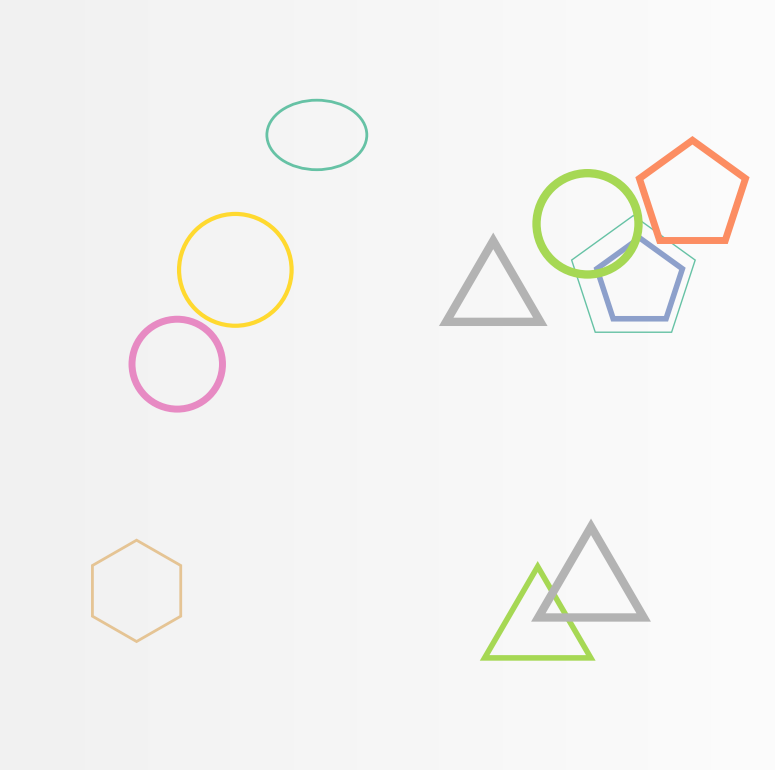[{"shape": "pentagon", "thickness": 0.5, "radius": 0.42, "center": [0.817, 0.636]}, {"shape": "oval", "thickness": 1, "radius": 0.32, "center": [0.409, 0.825]}, {"shape": "pentagon", "thickness": 2.5, "radius": 0.36, "center": [0.893, 0.746]}, {"shape": "pentagon", "thickness": 2, "radius": 0.29, "center": [0.825, 0.633]}, {"shape": "circle", "thickness": 2.5, "radius": 0.29, "center": [0.229, 0.527]}, {"shape": "circle", "thickness": 3, "radius": 0.33, "center": [0.758, 0.709]}, {"shape": "triangle", "thickness": 2, "radius": 0.4, "center": [0.694, 0.185]}, {"shape": "circle", "thickness": 1.5, "radius": 0.36, "center": [0.304, 0.65]}, {"shape": "hexagon", "thickness": 1, "radius": 0.33, "center": [0.176, 0.233]}, {"shape": "triangle", "thickness": 3, "radius": 0.35, "center": [0.636, 0.617]}, {"shape": "triangle", "thickness": 3, "radius": 0.39, "center": [0.763, 0.237]}]